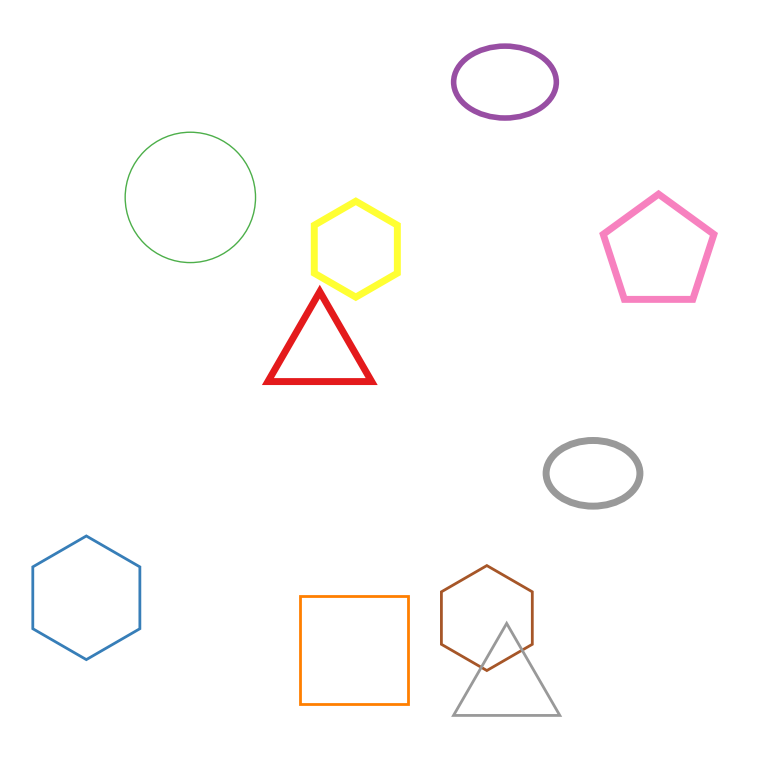[{"shape": "triangle", "thickness": 2.5, "radius": 0.39, "center": [0.415, 0.543]}, {"shape": "hexagon", "thickness": 1, "radius": 0.4, "center": [0.112, 0.224]}, {"shape": "circle", "thickness": 0.5, "radius": 0.42, "center": [0.247, 0.744]}, {"shape": "oval", "thickness": 2, "radius": 0.33, "center": [0.656, 0.893]}, {"shape": "square", "thickness": 1, "radius": 0.35, "center": [0.46, 0.156]}, {"shape": "hexagon", "thickness": 2.5, "radius": 0.31, "center": [0.462, 0.676]}, {"shape": "hexagon", "thickness": 1, "radius": 0.34, "center": [0.632, 0.197]}, {"shape": "pentagon", "thickness": 2.5, "radius": 0.38, "center": [0.855, 0.672]}, {"shape": "triangle", "thickness": 1, "radius": 0.4, "center": [0.658, 0.111]}, {"shape": "oval", "thickness": 2.5, "radius": 0.3, "center": [0.77, 0.385]}]